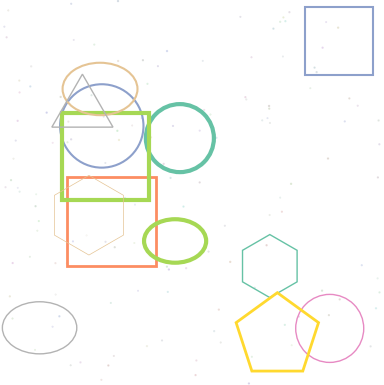[{"shape": "hexagon", "thickness": 1, "radius": 0.41, "center": [0.701, 0.309]}, {"shape": "circle", "thickness": 3, "radius": 0.44, "center": [0.467, 0.641]}, {"shape": "square", "thickness": 2, "radius": 0.58, "center": [0.288, 0.425]}, {"shape": "square", "thickness": 1.5, "radius": 0.44, "center": [0.882, 0.895]}, {"shape": "circle", "thickness": 1.5, "radius": 0.54, "center": [0.264, 0.673]}, {"shape": "circle", "thickness": 1, "radius": 0.44, "center": [0.856, 0.147]}, {"shape": "square", "thickness": 3, "radius": 0.57, "center": [0.273, 0.594]}, {"shape": "oval", "thickness": 3, "radius": 0.4, "center": [0.455, 0.374]}, {"shape": "pentagon", "thickness": 2, "radius": 0.56, "center": [0.72, 0.127]}, {"shape": "oval", "thickness": 1.5, "radius": 0.49, "center": [0.26, 0.769]}, {"shape": "hexagon", "thickness": 0.5, "radius": 0.52, "center": [0.231, 0.441]}, {"shape": "triangle", "thickness": 1, "radius": 0.46, "center": [0.214, 0.716]}, {"shape": "oval", "thickness": 1, "radius": 0.48, "center": [0.103, 0.149]}]